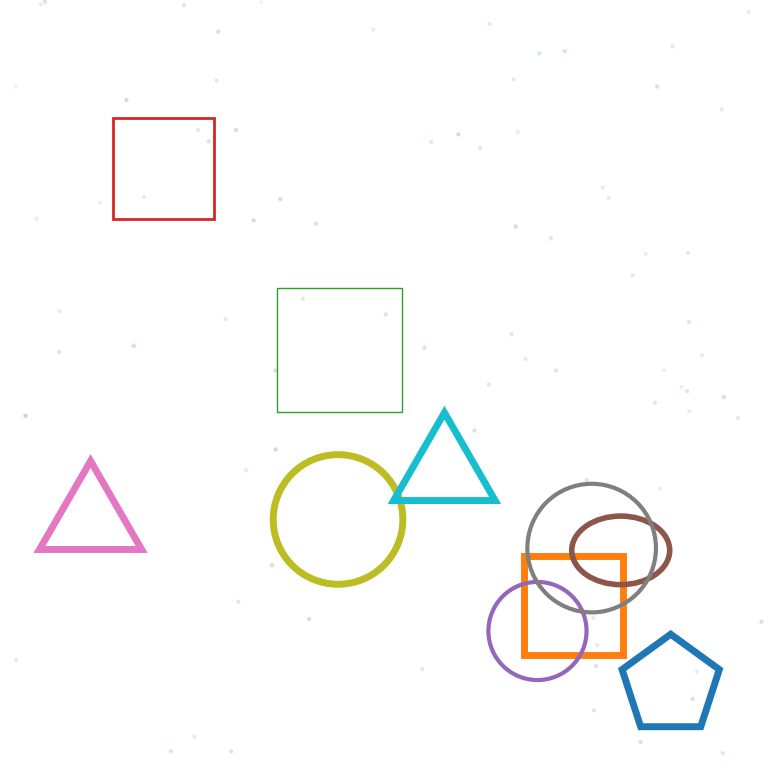[{"shape": "pentagon", "thickness": 2.5, "radius": 0.33, "center": [0.871, 0.11]}, {"shape": "square", "thickness": 2.5, "radius": 0.32, "center": [0.744, 0.214]}, {"shape": "square", "thickness": 0.5, "radius": 0.4, "center": [0.441, 0.545]}, {"shape": "square", "thickness": 1, "radius": 0.33, "center": [0.213, 0.781]}, {"shape": "circle", "thickness": 1.5, "radius": 0.32, "center": [0.698, 0.181]}, {"shape": "oval", "thickness": 2, "radius": 0.32, "center": [0.806, 0.285]}, {"shape": "triangle", "thickness": 2.5, "radius": 0.38, "center": [0.118, 0.325]}, {"shape": "circle", "thickness": 1.5, "radius": 0.42, "center": [0.768, 0.288]}, {"shape": "circle", "thickness": 2.5, "radius": 0.42, "center": [0.439, 0.325]}, {"shape": "triangle", "thickness": 2.5, "radius": 0.38, "center": [0.577, 0.388]}]